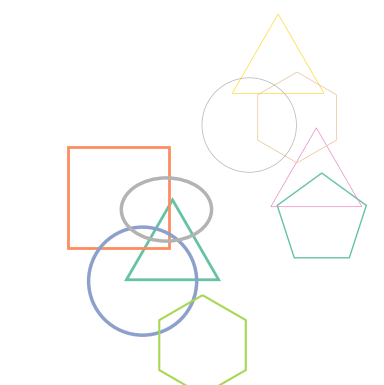[{"shape": "pentagon", "thickness": 1, "radius": 0.61, "center": [0.836, 0.429]}, {"shape": "triangle", "thickness": 2, "radius": 0.69, "center": [0.448, 0.343]}, {"shape": "square", "thickness": 2, "radius": 0.65, "center": [0.309, 0.488]}, {"shape": "circle", "thickness": 2.5, "radius": 0.7, "center": [0.371, 0.27]}, {"shape": "triangle", "thickness": 0.5, "radius": 0.68, "center": [0.822, 0.531]}, {"shape": "hexagon", "thickness": 1.5, "radius": 0.65, "center": [0.526, 0.104]}, {"shape": "triangle", "thickness": 0.5, "radius": 0.69, "center": [0.722, 0.826]}, {"shape": "hexagon", "thickness": 0.5, "radius": 0.59, "center": [0.772, 0.695]}, {"shape": "oval", "thickness": 2.5, "radius": 0.59, "center": [0.432, 0.456]}, {"shape": "circle", "thickness": 0.5, "radius": 0.61, "center": [0.647, 0.675]}]